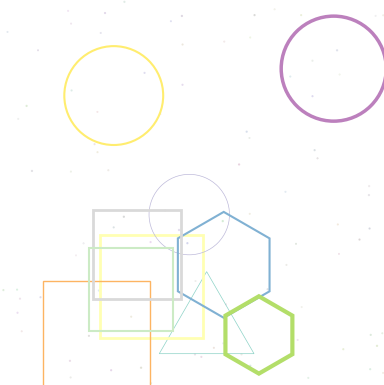[{"shape": "triangle", "thickness": 0.5, "radius": 0.71, "center": [0.537, 0.152]}, {"shape": "square", "thickness": 2, "radius": 0.67, "center": [0.394, 0.256]}, {"shape": "circle", "thickness": 0.5, "radius": 0.52, "center": [0.492, 0.443]}, {"shape": "hexagon", "thickness": 1.5, "radius": 0.69, "center": [0.581, 0.312]}, {"shape": "square", "thickness": 1, "radius": 0.7, "center": [0.251, 0.13]}, {"shape": "hexagon", "thickness": 3, "radius": 0.5, "center": [0.672, 0.13]}, {"shape": "square", "thickness": 2, "radius": 0.57, "center": [0.355, 0.339]}, {"shape": "circle", "thickness": 2.5, "radius": 0.68, "center": [0.867, 0.822]}, {"shape": "square", "thickness": 1.5, "radius": 0.54, "center": [0.34, 0.248]}, {"shape": "circle", "thickness": 1.5, "radius": 0.64, "center": [0.295, 0.752]}]